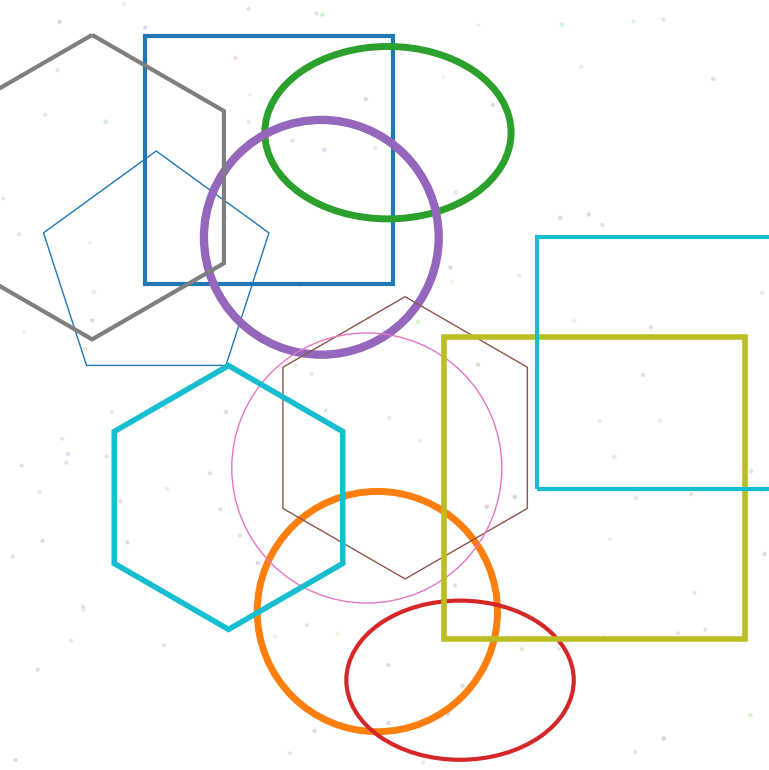[{"shape": "pentagon", "thickness": 0.5, "radius": 0.77, "center": [0.203, 0.65]}, {"shape": "square", "thickness": 1.5, "radius": 0.81, "center": [0.349, 0.792]}, {"shape": "circle", "thickness": 2.5, "radius": 0.78, "center": [0.49, 0.206]}, {"shape": "oval", "thickness": 2.5, "radius": 0.8, "center": [0.504, 0.828]}, {"shape": "oval", "thickness": 1.5, "radius": 0.74, "center": [0.597, 0.117]}, {"shape": "circle", "thickness": 3, "radius": 0.76, "center": [0.417, 0.692]}, {"shape": "hexagon", "thickness": 0.5, "radius": 0.92, "center": [0.526, 0.431]}, {"shape": "circle", "thickness": 0.5, "radius": 0.88, "center": [0.476, 0.392]}, {"shape": "hexagon", "thickness": 1.5, "radius": 0.99, "center": [0.12, 0.757]}, {"shape": "square", "thickness": 2, "radius": 0.98, "center": [0.772, 0.366]}, {"shape": "square", "thickness": 1.5, "radius": 0.82, "center": [0.861, 0.529]}, {"shape": "hexagon", "thickness": 2, "radius": 0.86, "center": [0.297, 0.354]}]